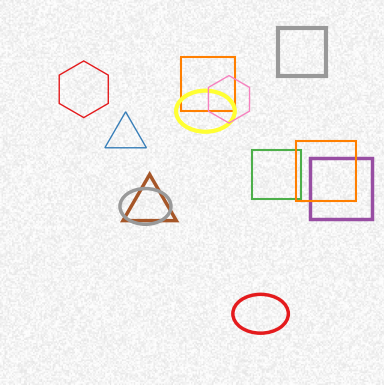[{"shape": "hexagon", "thickness": 1, "radius": 0.37, "center": [0.218, 0.768]}, {"shape": "oval", "thickness": 2.5, "radius": 0.36, "center": [0.677, 0.185]}, {"shape": "triangle", "thickness": 1, "radius": 0.31, "center": [0.326, 0.647]}, {"shape": "square", "thickness": 1.5, "radius": 0.32, "center": [0.718, 0.547]}, {"shape": "square", "thickness": 2.5, "radius": 0.4, "center": [0.886, 0.51]}, {"shape": "square", "thickness": 1.5, "radius": 0.39, "center": [0.848, 0.556]}, {"shape": "square", "thickness": 1.5, "radius": 0.35, "center": [0.54, 0.783]}, {"shape": "oval", "thickness": 3, "radius": 0.38, "center": [0.534, 0.711]}, {"shape": "triangle", "thickness": 2.5, "radius": 0.4, "center": [0.389, 0.467]}, {"shape": "hexagon", "thickness": 1, "radius": 0.31, "center": [0.595, 0.742]}, {"shape": "square", "thickness": 3, "radius": 0.31, "center": [0.785, 0.865]}, {"shape": "oval", "thickness": 2.5, "radius": 0.33, "center": [0.378, 0.464]}]